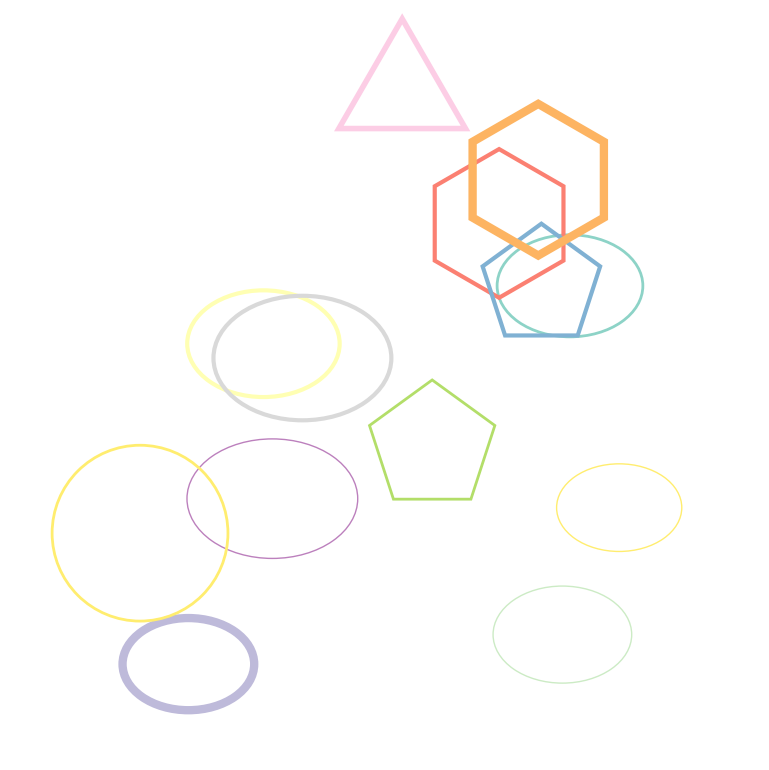[{"shape": "oval", "thickness": 1, "radius": 0.47, "center": [0.74, 0.629]}, {"shape": "oval", "thickness": 1.5, "radius": 0.49, "center": [0.342, 0.554]}, {"shape": "oval", "thickness": 3, "radius": 0.43, "center": [0.245, 0.137]}, {"shape": "hexagon", "thickness": 1.5, "radius": 0.48, "center": [0.648, 0.71]}, {"shape": "pentagon", "thickness": 1.5, "radius": 0.4, "center": [0.703, 0.629]}, {"shape": "hexagon", "thickness": 3, "radius": 0.49, "center": [0.699, 0.767]}, {"shape": "pentagon", "thickness": 1, "radius": 0.43, "center": [0.561, 0.421]}, {"shape": "triangle", "thickness": 2, "radius": 0.47, "center": [0.522, 0.881]}, {"shape": "oval", "thickness": 1.5, "radius": 0.58, "center": [0.393, 0.535]}, {"shape": "oval", "thickness": 0.5, "radius": 0.55, "center": [0.354, 0.352]}, {"shape": "oval", "thickness": 0.5, "radius": 0.45, "center": [0.73, 0.176]}, {"shape": "circle", "thickness": 1, "radius": 0.57, "center": [0.182, 0.308]}, {"shape": "oval", "thickness": 0.5, "radius": 0.41, "center": [0.804, 0.341]}]